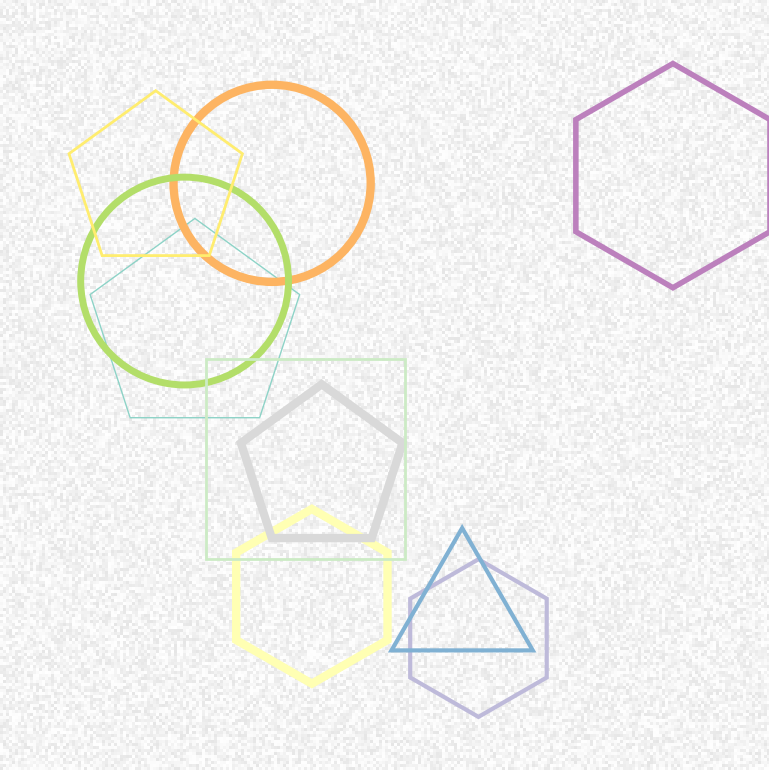[{"shape": "pentagon", "thickness": 0.5, "radius": 0.72, "center": [0.253, 0.573]}, {"shape": "hexagon", "thickness": 3, "radius": 0.57, "center": [0.405, 0.226]}, {"shape": "hexagon", "thickness": 1.5, "radius": 0.51, "center": [0.621, 0.171]}, {"shape": "triangle", "thickness": 1.5, "radius": 0.53, "center": [0.6, 0.208]}, {"shape": "circle", "thickness": 3, "radius": 0.64, "center": [0.353, 0.762]}, {"shape": "circle", "thickness": 2.5, "radius": 0.67, "center": [0.24, 0.635]}, {"shape": "pentagon", "thickness": 3, "radius": 0.55, "center": [0.418, 0.391]}, {"shape": "hexagon", "thickness": 2, "radius": 0.73, "center": [0.874, 0.772]}, {"shape": "square", "thickness": 1, "radius": 0.65, "center": [0.397, 0.404]}, {"shape": "pentagon", "thickness": 1, "radius": 0.59, "center": [0.202, 0.764]}]